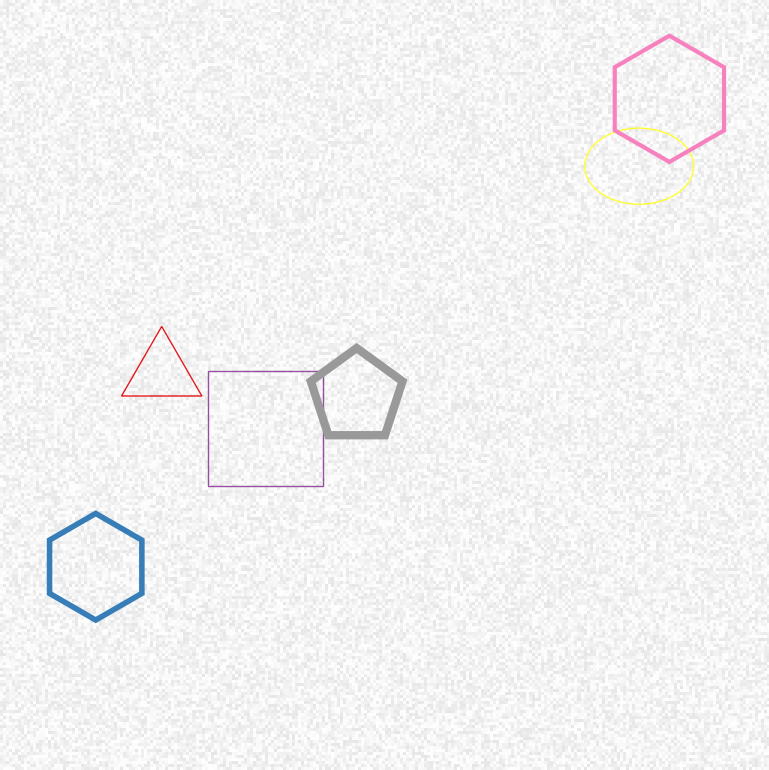[{"shape": "triangle", "thickness": 0.5, "radius": 0.3, "center": [0.21, 0.516]}, {"shape": "hexagon", "thickness": 2, "radius": 0.35, "center": [0.124, 0.264]}, {"shape": "square", "thickness": 0.5, "radius": 0.37, "center": [0.344, 0.444]}, {"shape": "oval", "thickness": 0.5, "radius": 0.35, "center": [0.83, 0.784]}, {"shape": "hexagon", "thickness": 1.5, "radius": 0.41, "center": [0.869, 0.872]}, {"shape": "pentagon", "thickness": 3, "radius": 0.31, "center": [0.463, 0.485]}]